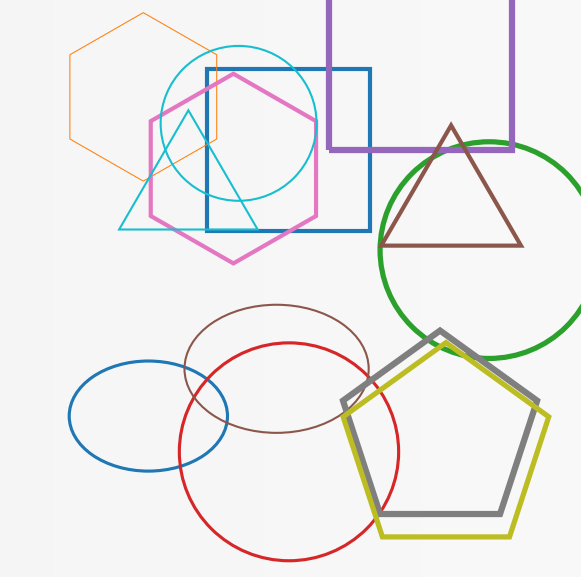[{"shape": "oval", "thickness": 1.5, "radius": 0.68, "center": [0.255, 0.279]}, {"shape": "square", "thickness": 2, "radius": 0.7, "center": [0.497, 0.739]}, {"shape": "hexagon", "thickness": 0.5, "radius": 0.73, "center": [0.247, 0.831]}, {"shape": "circle", "thickness": 2.5, "radius": 0.94, "center": [0.841, 0.566]}, {"shape": "circle", "thickness": 1.5, "radius": 0.94, "center": [0.497, 0.217]}, {"shape": "square", "thickness": 3, "radius": 0.79, "center": [0.723, 0.897]}, {"shape": "triangle", "thickness": 2, "radius": 0.69, "center": [0.776, 0.643]}, {"shape": "oval", "thickness": 1, "radius": 0.79, "center": [0.476, 0.361]}, {"shape": "hexagon", "thickness": 2, "radius": 0.82, "center": [0.402, 0.707]}, {"shape": "pentagon", "thickness": 3, "radius": 0.88, "center": [0.757, 0.251]}, {"shape": "pentagon", "thickness": 2.5, "radius": 0.93, "center": [0.767, 0.22]}, {"shape": "triangle", "thickness": 1, "radius": 0.69, "center": [0.324, 0.671]}, {"shape": "circle", "thickness": 1, "radius": 0.67, "center": [0.41, 0.786]}]